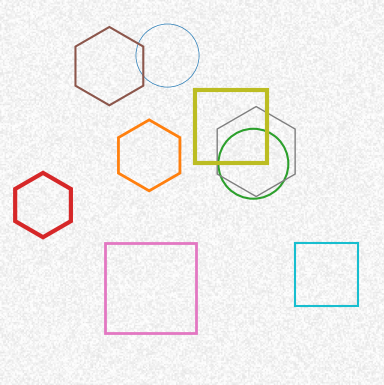[{"shape": "circle", "thickness": 0.5, "radius": 0.41, "center": [0.435, 0.856]}, {"shape": "hexagon", "thickness": 2, "radius": 0.46, "center": [0.387, 0.596]}, {"shape": "circle", "thickness": 1.5, "radius": 0.45, "center": [0.658, 0.575]}, {"shape": "hexagon", "thickness": 3, "radius": 0.42, "center": [0.112, 0.467]}, {"shape": "hexagon", "thickness": 1.5, "radius": 0.51, "center": [0.284, 0.828]}, {"shape": "square", "thickness": 2, "radius": 0.59, "center": [0.391, 0.253]}, {"shape": "hexagon", "thickness": 1, "radius": 0.58, "center": [0.665, 0.606]}, {"shape": "square", "thickness": 3, "radius": 0.47, "center": [0.6, 0.671]}, {"shape": "square", "thickness": 1.5, "radius": 0.41, "center": [0.847, 0.288]}]